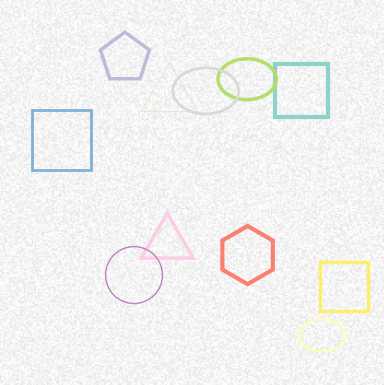[{"shape": "square", "thickness": 3, "radius": 0.34, "center": [0.784, 0.766]}, {"shape": "oval", "thickness": 1.5, "radius": 0.3, "center": [0.836, 0.129]}, {"shape": "pentagon", "thickness": 2.5, "radius": 0.33, "center": [0.324, 0.85]}, {"shape": "hexagon", "thickness": 3, "radius": 0.38, "center": [0.643, 0.338]}, {"shape": "square", "thickness": 2, "radius": 0.39, "center": [0.16, 0.637]}, {"shape": "oval", "thickness": 2.5, "radius": 0.38, "center": [0.642, 0.794]}, {"shape": "triangle", "thickness": 2.5, "radius": 0.39, "center": [0.434, 0.369]}, {"shape": "oval", "thickness": 2, "radius": 0.43, "center": [0.535, 0.764]}, {"shape": "circle", "thickness": 1, "radius": 0.37, "center": [0.348, 0.286]}, {"shape": "triangle", "thickness": 0.5, "radius": 0.43, "center": [0.44, 0.753]}, {"shape": "square", "thickness": 2.5, "radius": 0.32, "center": [0.893, 0.255]}]